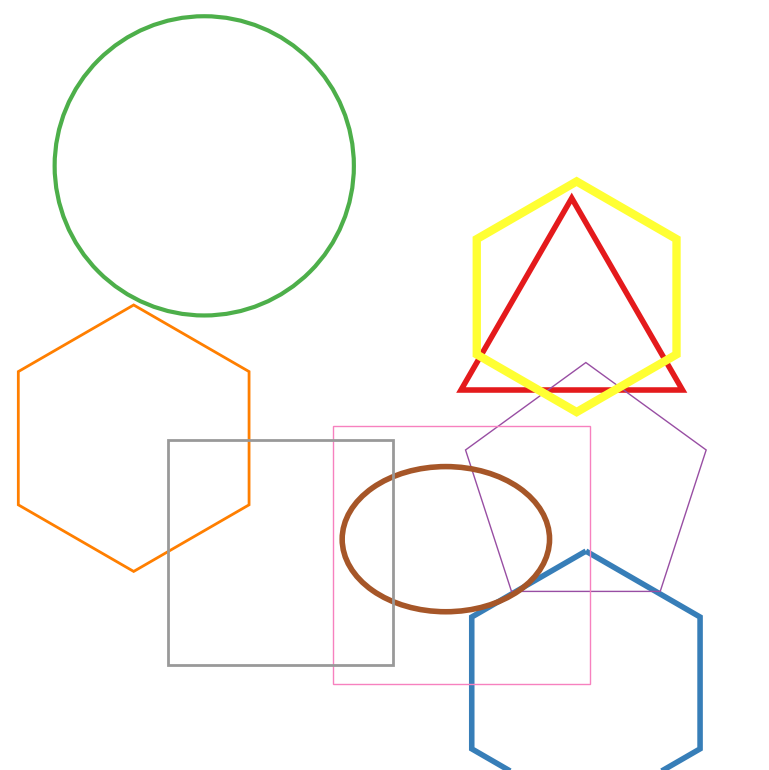[{"shape": "triangle", "thickness": 2, "radius": 0.83, "center": [0.743, 0.577]}, {"shape": "hexagon", "thickness": 2, "radius": 0.86, "center": [0.761, 0.113]}, {"shape": "circle", "thickness": 1.5, "radius": 0.97, "center": [0.265, 0.785]}, {"shape": "pentagon", "thickness": 0.5, "radius": 0.82, "center": [0.761, 0.365]}, {"shape": "hexagon", "thickness": 1, "radius": 0.87, "center": [0.174, 0.431]}, {"shape": "hexagon", "thickness": 3, "radius": 0.75, "center": [0.749, 0.615]}, {"shape": "oval", "thickness": 2, "radius": 0.67, "center": [0.579, 0.3]}, {"shape": "square", "thickness": 0.5, "radius": 0.84, "center": [0.599, 0.279]}, {"shape": "square", "thickness": 1, "radius": 0.73, "center": [0.365, 0.282]}]